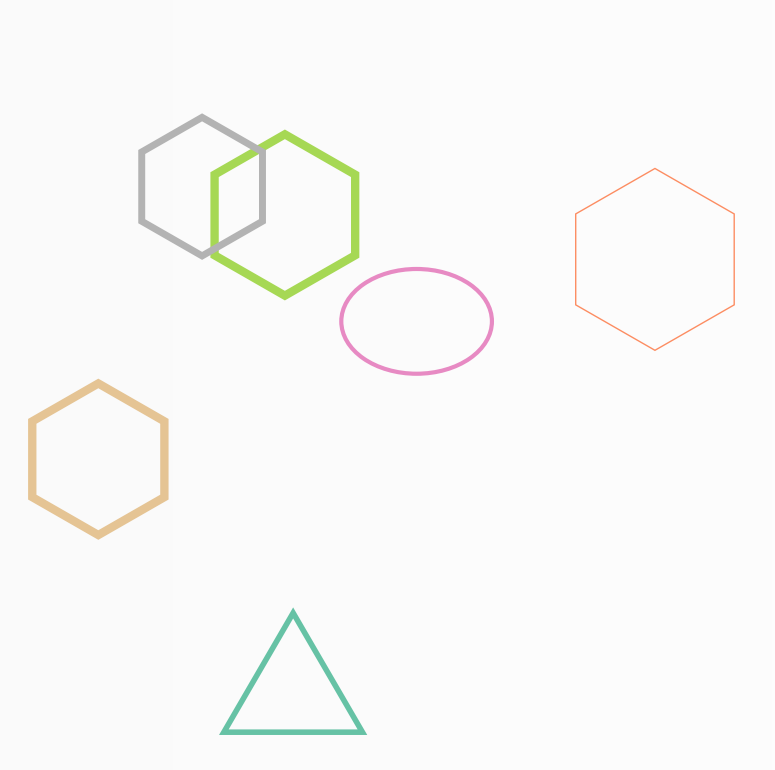[{"shape": "triangle", "thickness": 2, "radius": 0.52, "center": [0.378, 0.101]}, {"shape": "hexagon", "thickness": 0.5, "radius": 0.59, "center": [0.845, 0.663]}, {"shape": "oval", "thickness": 1.5, "radius": 0.49, "center": [0.538, 0.583]}, {"shape": "hexagon", "thickness": 3, "radius": 0.52, "center": [0.368, 0.721]}, {"shape": "hexagon", "thickness": 3, "radius": 0.49, "center": [0.127, 0.404]}, {"shape": "hexagon", "thickness": 2.5, "radius": 0.45, "center": [0.261, 0.758]}]